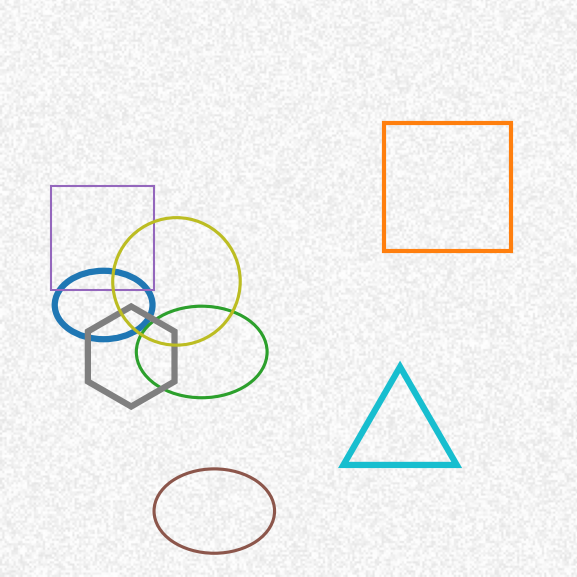[{"shape": "oval", "thickness": 3, "radius": 0.42, "center": [0.179, 0.471]}, {"shape": "square", "thickness": 2, "radius": 0.55, "center": [0.775, 0.675]}, {"shape": "oval", "thickness": 1.5, "radius": 0.57, "center": [0.349, 0.39]}, {"shape": "square", "thickness": 1, "radius": 0.45, "center": [0.177, 0.586]}, {"shape": "oval", "thickness": 1.5, "radius": 0.52, "center": [0.371, 0.114]}, {"shape": "hexagon", "thickness": 3, "radius": 0.43, "center": [0.227, 0.382]}, {"shape": "circle", "thickness": 1.5, "radius": 0.55, "center": [0.306, 0.512]}, {"shape": "triangle", "thickness": 3, "radius": 0.57, "center": [0.693, 0.251]}]